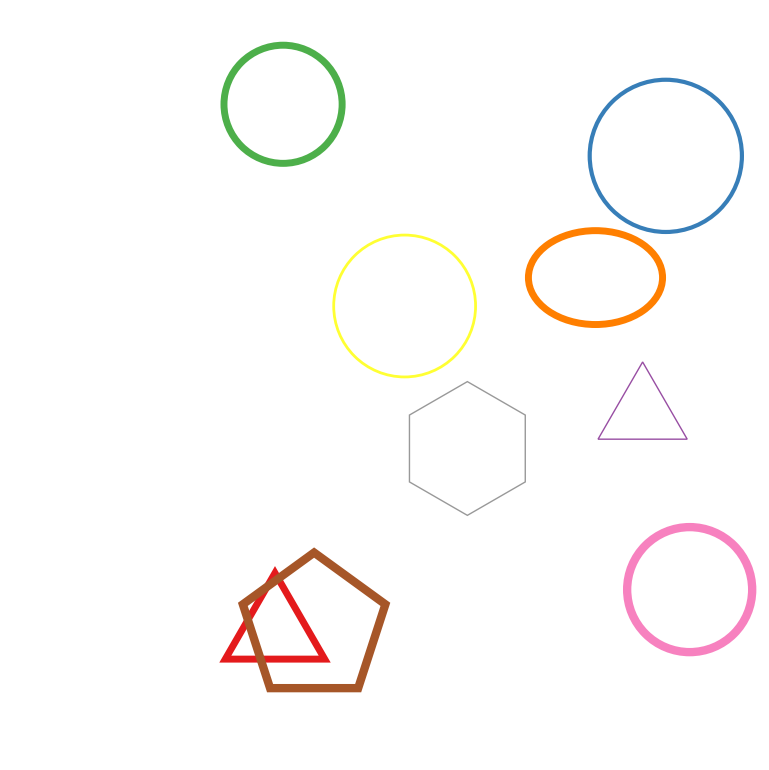[{"shape": "triangle", "thickness": 2.5, "radius": 0.37, "center": [0.357, 0.181]}, {"shape": "circle", "thickness": 1.5, "radius": 0.49, "center": [0.865, 0.798]}, {"shape": "circle", "thickness": 2.5, "radius": 0.38, "center": [0.368, 0.865]}, {"shape": "triangle", "thickness": 0.5, "radius": 0.33, "center": [0.835, 0.463]}, {"shape": "oval", "thickness": 2.5, "radius": 0.44, "center": [0.773, 0.64]}, {"shape": "circle", "thickness": 1, "radius": 0.46, "center": [0.526, 0.603]}, {"shape": "pentagon", "thickness": 3, "radius": 0.49, "center": [0.408, 0.185]}, {"shape": "circle", "thickness": 3, "radius": 0.41, "center": [0.896, 0.234]}, {"shape": "hexagon", "thickness": 0.5, "radius": 0.43, "center": [0.607, 0.418]}]